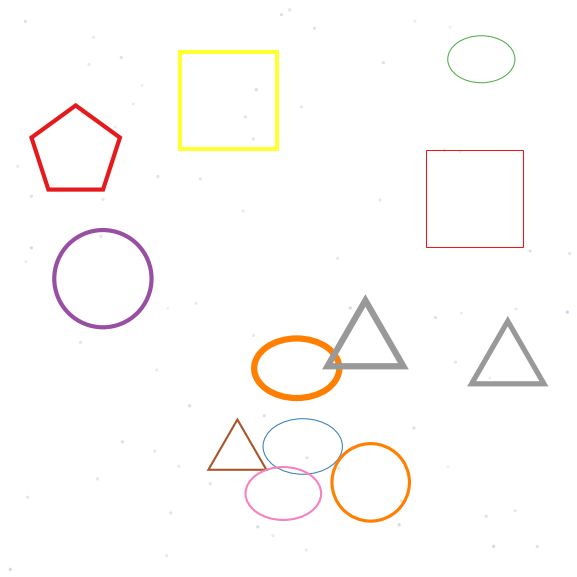[{"shape": "pentagon", "thickness": 2, "radius": 0.4, "center": [0.131, 0.736]}, {"shape": "square", "thickness": 0.5, "radius": 0.42, "center": [0.822, 0.655]}, {"shape": "oval", "thickness": 0.5, "radius": 0.34, "center": [0.524, 0.226]}, {"shape": "oval", "thickness": 0.5, "radius": 0.29, "center": [0.833, 0.897]}, {"shape": "circle", "thickness": 2, "radius": 0.42, "center": [0.178, 0.517]}, {"shape": "circle", "thickness": 1.5, "radius": 0.34, "center": [0.642, 0.164]}, {"shape": "oval", "thickness": 3, "radius": 0.37, "center": [0.514, 0.361]}, {"shape": "square", "thickness": 2, "radius": 0.42, "center": [0.396, 0.825]}, {"shape": "triangle", "thickness": 1, "radius": 0.29, "center": [0.411, 0.215]}, {"shape": "oval", "thickness": 1, "radius": 0.33, "center": [0.491, 0.145]}, {"shape": "triangle", "thickness": 3, "radius": 0.38, "center": [0.633, 0.403]}, {"shape": "triangle", "thickness": 2.5, "radius": 0.36, "center": [0.879, 0.371]}]